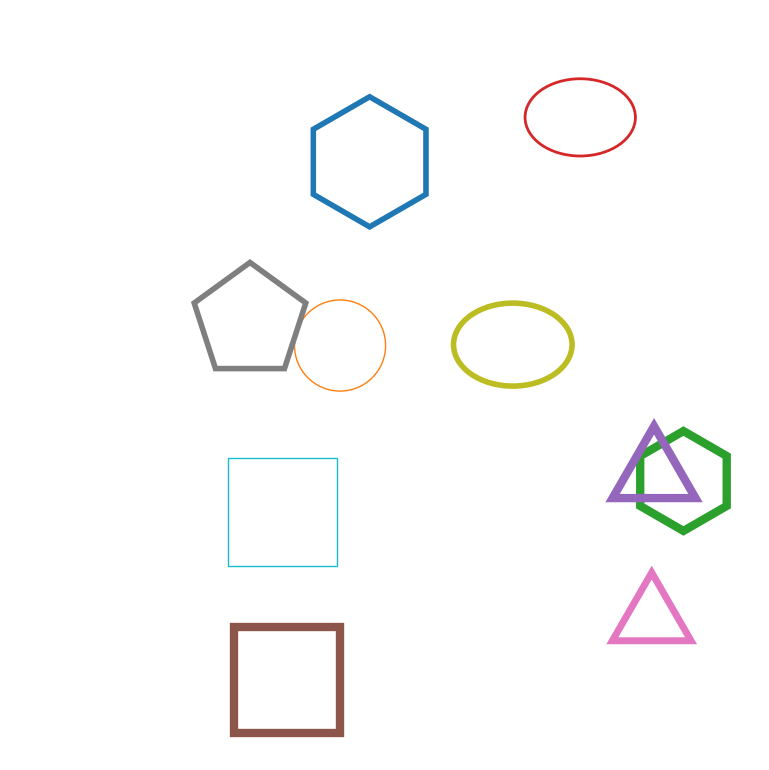[{"shape": "hexagon", "thickness": 2, "radius": 0.42, "center": [0.48, 0.79]}, {"shape": "circle", "thickness": 0.5, "radius": 0.3, "center": [0.442, 0.551]}, {"shape": "hexagon", "thickness": 3, "radius": 0.32, "center": [0.888, 0.375]}, {"shape": "oval", "thickness": 1, "radius": 0.36, "center": [0.754, 0.848]}, {"shape": "triangle", "thickness": 3, "radius": 0.31, "center": [0.849, 0.384]}, {"shape": "square", "thickness": 3, "radius": 0.35, "center": [0.373, 0.117]}, {"shape": "triangle", "thickness": 2.5, "radius": 0.3, "center": [0.846, 0.197]}, {"shape": "pentagon", "thickness": 2, "radius": 0.38, "center": [0.325, 0.583]}, {"shape": "oval", "thickness": 2, "radius": 0.38, "center": [0.666, 0.552]}, {"shape": "square", "thickness": 0.5, "radius": 0.35, "center": [0.367, 0.335]}]